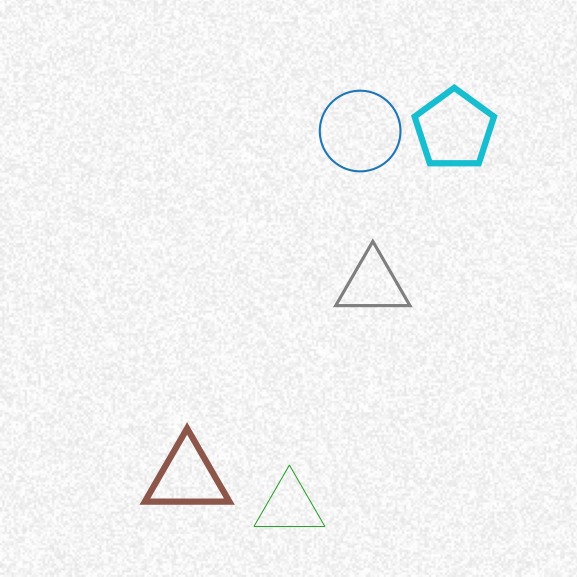[{"shape": "circle", "thickness": 1, "radius": 0.35, "center": [0.624, 0.772]}, {"shape": "triangle", "thickness": 0.5, "radius": 0.35, "center": [0.501, 0.123]}, {"shape": "triangle", "thickness": 3, "radius": 0.42, "center": [0.324, 0.173]}, {"shape": "triangle", "thickness": 1.5, "radius": 0.37, "center": [0.646, 0.507]}, {"shape": "pentagon", "thickness": 3, "radius": 0.36, "center": [0.787, 0.775]}]